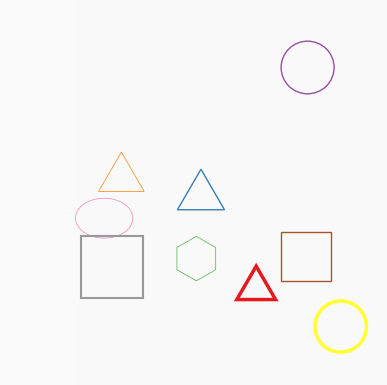[{"shape": "triangle", "thickness": 2.5, "radius": 0.29, "center": [0.661, 0.251]}, {"shape": "triangle", "thickness": 1, "radius": 0.35, "center": [0.519, 0.49]}, {"shape": "hexagon", "thickness": 0.5, "radius": 0.29, "center": [0.507, 0.328]}, {"shape": "circle", "thickness": 1, "radius": 0.34, "center": [0.794, 0.825]}, {"shape": "triangle", "thickness": 0.5, "radius": 0.34, "center": [0.313, 0.537]}, {"shape": "circle", "thickness": 2.5, "radius": 0.33, "center": [0.879, 0.152]}, {"shape": "square", "thickness": 1, "radius": 0.32, "center": [0.789, 0.334]}, {"shape": "oval", "thickness": 0.5, "radius": 0.37, "center": [0.269, 0.433]}, {"shape": "square", "thickness": 1.5, "radius": 0.4, "center": [0.289, 0.306]}]